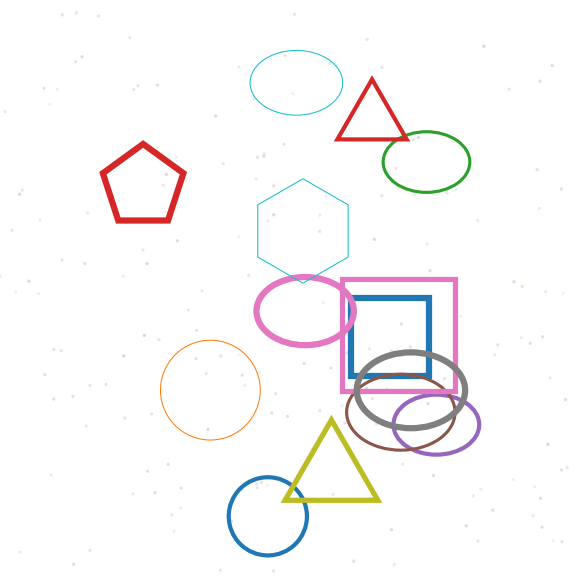[{"shape": "circle", "thickness": 2, "radius": 0.34, "center": [0.464, 0.105]}, {"shape": "square", "thickness": 3, "radius": 0.34, "center": [0.675, 0.416]}, {"shape": "circle", "thickness": 0.5, "radius": 0.43, "center": [0.364, 0.324]}, {"shape": "oval", "thickness": 1.5, "radius": 0.38, "center": [0.738, 0.719]}, {"shape": "triangle", "thickness": 2, "radius": 0.35, "center": [0.644, 0.792]}, {"shape": "pentagon", "thickness": 3, "radius": 0.37, "center": [0.248, 0.677]}, {"shape": "oval", "thickness": 2, "radius": 0.37, "center": [0.756, 0.264]}, {"shape": "oval", "thickness": 1.5, "radius": 0.47, "center": [0.694, 0.285]}, {"shape": "square", "thickness": 2.5, "radius": 0.49, "center": [0.69, 0.419]}, {"shape": "oval", "thickness": 3, "radius": 0.42, "center": [0.528, 0.46]}, {"shape": "oval", "thickness": 3, "radius": 0.47, "center": [0.712, 0.323]}, {"shape": "triangle", "thickness": 2.5, "radius": 0.46, "center": [0.574, 0.179]}, {"shape": "hexagon", "thickness": 0.5, "radius": 0.45, "center": [0.525, 0.599]}, {"shape": "oval", "thickness": 0.5, "radius": 0.4, "center": [0.513, 0.856]}]